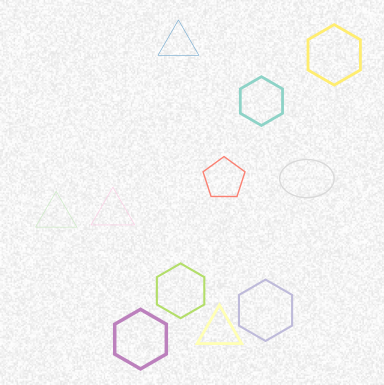[{"shape": "hexagon", "thickness": 2, "radius": 0.32, "center": [0.679, 0.737]}, {"shape": "triangle", "thickness": 2, "radius": 0.33, "center": [0.57, 0.141]}, {"shape": "hexagon", "thickness": 1.5, "radius": 0.4, "center": [0.69, 0.194]}, {"shape": "pentagon", "thickness": 1, "radius": 0.29, "center": [0.582, 0.536]}, {"shape": "triangle", "thickness": 0.5, "radius": 0.31, "center": [0.463, 0.887]}, {"shape": "hexagon", "thickness": 1.5, "radius": 0.36, "center": [0.469, 0.245]}, {"shape": "triangle", "thickness": 0.5, "radius": 0.33, "center": [0.293, 0.448]}, {"shape": "oval", "thickness": 1, "radius": 0.35, "center": [0.797, 0.536]}, {"shape": "hexagon", "thickness": 2.5, "radius": 0.39, "center": [0.365, 0.119]}, {"shape": "triangle", "thickness": 0.5, "radius": 0.31, "center": [0.146, 0.441]}, {"shape": "hexagon", "thickness": 2, "radius": 0.39, "center": [0.868, 0.858]}]